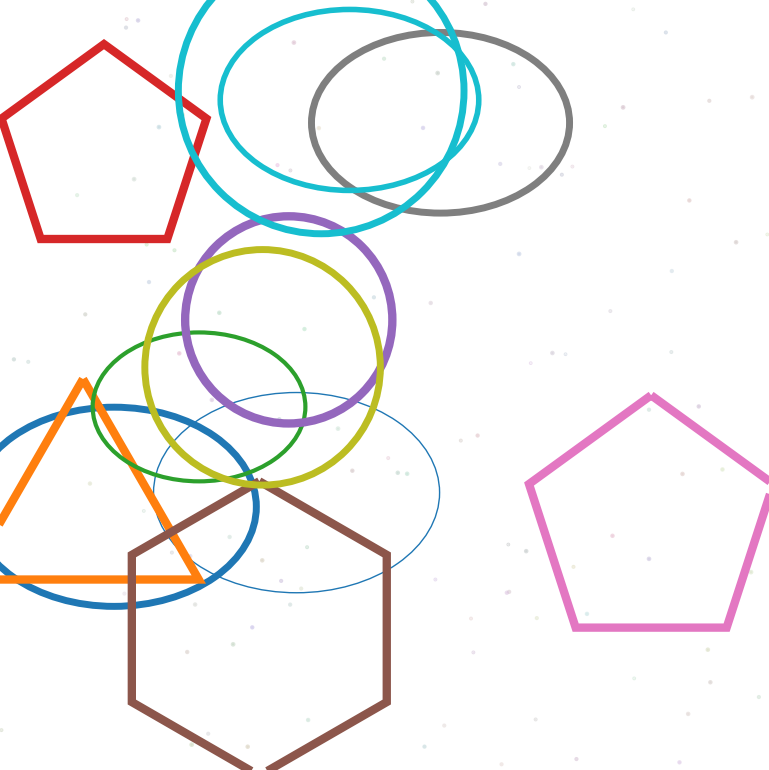[{"shape": "oval", "thickness": 2.5, "radius": 0.92, "center": [0.148, 0.342]}, {"shape": "oval", "thickness": 0.5, "radius": 0.93, "center": [0.385, 0.36]}, {"shape": "triangle", "thickness": 3, "radius": 0.87, "center": [0.108, 0.334]}, {"shape": "oval", "thickness": 1.5, "radius": 0.69, "center": [0.258, 0.472]}, {"shape": "pentagon", "thickness": 3, "radius": 0.7, "center": [0.135, 0.803]}, {"shape": "circle", "thickness": 3, "radius": 0.67, "center": [0.375, 0.585]}, {"shape": "hexagon", "thickness": 3, "radius": 0.96, "center": [0.337, 0.184]}, {"shape": "pentagon", "thickness": 3, "radius": 0.83, "center": [0.846, 0.32]}, {"shape": "oval", "thickness": 2.5, "radius": 0.84, "center": [0.572, 0.841]}, {"shape": "circle", "thickness": 2.5, "radius": 0.76, "center": [0.341, 0.523]}, {"shape": "oval", "thickness": 2, "radius": 0.84, "center": [0.454, 0.87]}, {"shape": "circle", "thickness": 2.5, "radius": 0.93, "center": [0.417, 0.882]}]